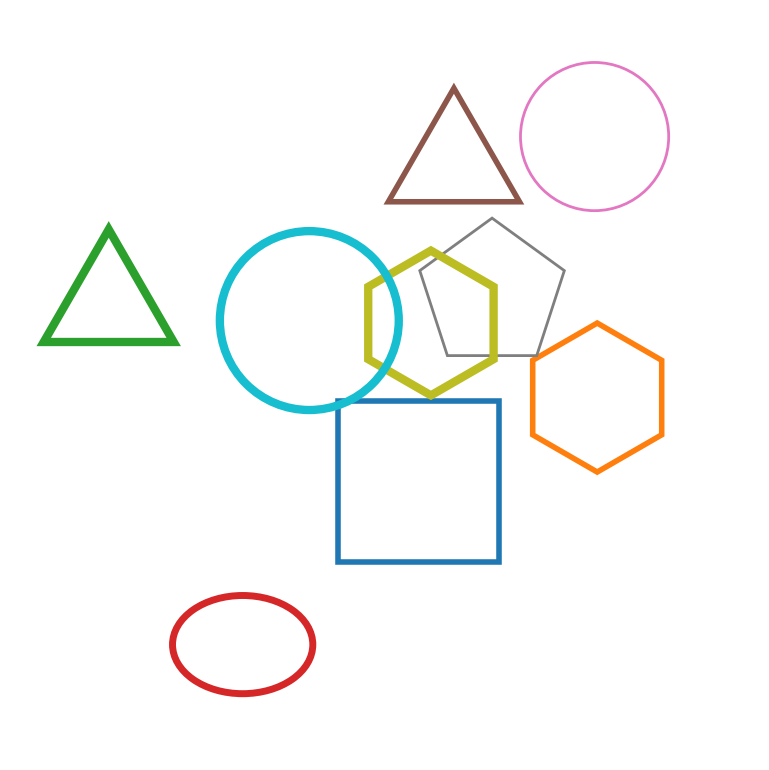[{"shape": "square", "thickness": 2, "radius": 0.52, "center": [0.543, 0.375]}, {"shape": "hexagon", "thickness": 2, "radius": 0.48, "center": [0.776, 0.484]}, {"shape": "triangle", "thickness": 3, "radius": 0.49, "center": [0.141, 0.605]}, {"shape": "oval", "thickness": 2.5, "radius": 0.46, "center": [0.315, 0.163]}, {"shape": "triangle", "thickness": 2, "radius": 0.49, "center": [0.589, 0.787]}, {"shape": "circle", "thickness": 1, "radius": 0.48, "center": [0.772, 0.823]}, {"shape": "pentagon", "thickness": 1, "radius": 0.49, "center": [0.639, 0.618]}, {"shape": "hexagon", "thickness": 3, "radius": 0.47, "center": [0.56, 0.581]}, {"shape": "circle", "thickness": 3, "radius": 0.58, "center": [0.402, 0.584]}]